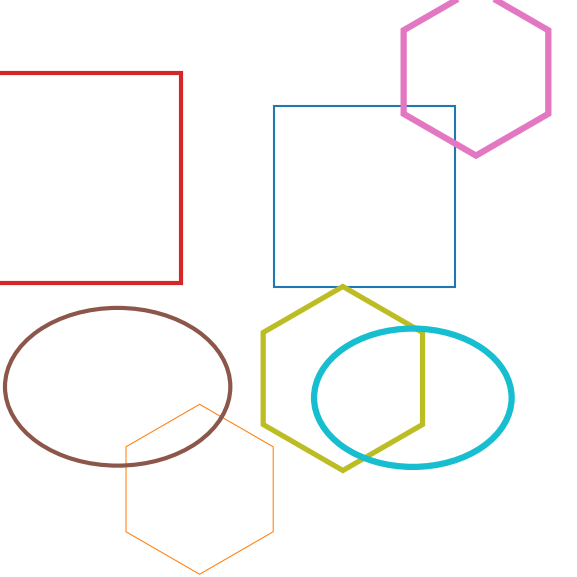[{"shape": "square", "thickness": 1, "radius": 0.79, "center": [0.631, 0.659]}, {"shape": "hexagon", "thickness": 0.5, "radius": 0.74, "center": [0.346, 0.152]}, {"shape": "square", "thickness": 2, "radius": 0.91, "center": [0.132, 0.692]}, {"shape": "oval", "thickness": 2, "radius": 0.98, "center": [0.204, 0.329]}, {"shape": "hexagon", "thickness": 3, "radius": 0.72, "center": [0.824, 0.874]}, {"shape": "hexagon", "thickness": 2.5, "radius": 0.8, "center": [0.594, 0.344]}, {"shape": "oval", "thickness": 3, "radius": 0.86, "center": [0.715, 0.31]}]